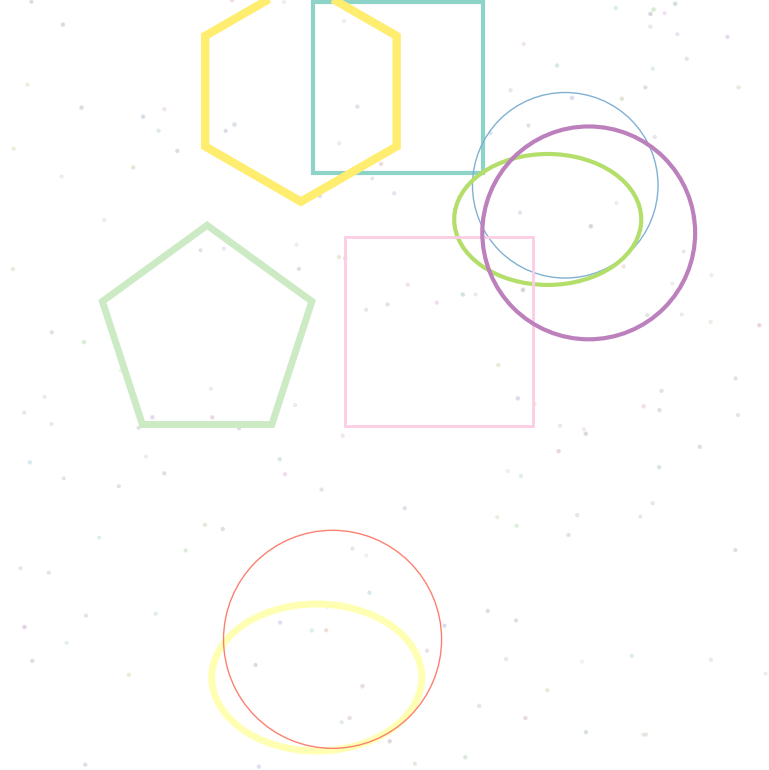[{"shape": "square", "thickness": 1.5, "radius": 0.55, "center": [0.517, 0.887]}, {"shape": "oval", "thickness": 2.5, "radius": 0.68, "center": [0.411, 0.12]}, {"shape": "circle", "thickness": 0.5, "radius": 0.71, "center": [0.432, 0.17]}, {"shape": "circle", "thickness": 0.5, "radius": 0.6, "center": [0.734, 0.759]}, {"shape": "oval", "thickness": 1.5, "radius": 0.61, "center": [0.711, 0.715]}, {"shape": "square", "thickness": 1, "radius": 0.61, "center": [0.57, 0.569]}, {"shape": "circle", "thickness": 1.5, "radius": 0.69, "center": [0.765, 0.698]}, {"shape": "pentagon", "thickness": 2.5, "radius": 0.72, "center": [0.269, 0.564]}, {"shape": "hexagon", "thickness": 3, "radius": 0.72, "center": [0.391, 0.882]}]